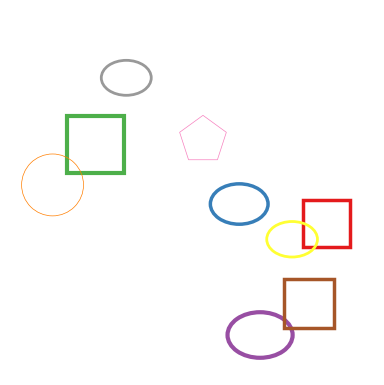[{"shape": "square", "thickness": 2.5, "radius": 0.3, "center": [0.847, 0.419]}, {"shape": "oval", "thickness": 2.5, "radius": 0.37, "center": [0.621, 0.47]}, {"shape": "square", "thickness": 3, "radius": 0.37, "center": [0.248, 0.626]}, {"shape": "oval", "thickness": 3, "radius": 0.42, "center": [0.676, 0.13]}, {"shape": "circle", "thickness": 0.5, "radius": 0.4, "center": [0.137, 0.52]}, {"shape": "oval", "thickness": 2, "radius": 0.33, "center": [0.759, 0.379]}, {"shape": "square", "thickness": 2.5, "radius": 0.32, "center": [0.802, 0.212]}, {"shape": "pentagon", "thickness": 0.5, "radius": 0.32, "center": [0.527, 0.637]}, {"shape": "oval", "thickness": 2, "radius": 0.32, "center": [0.328, 0.798]}]